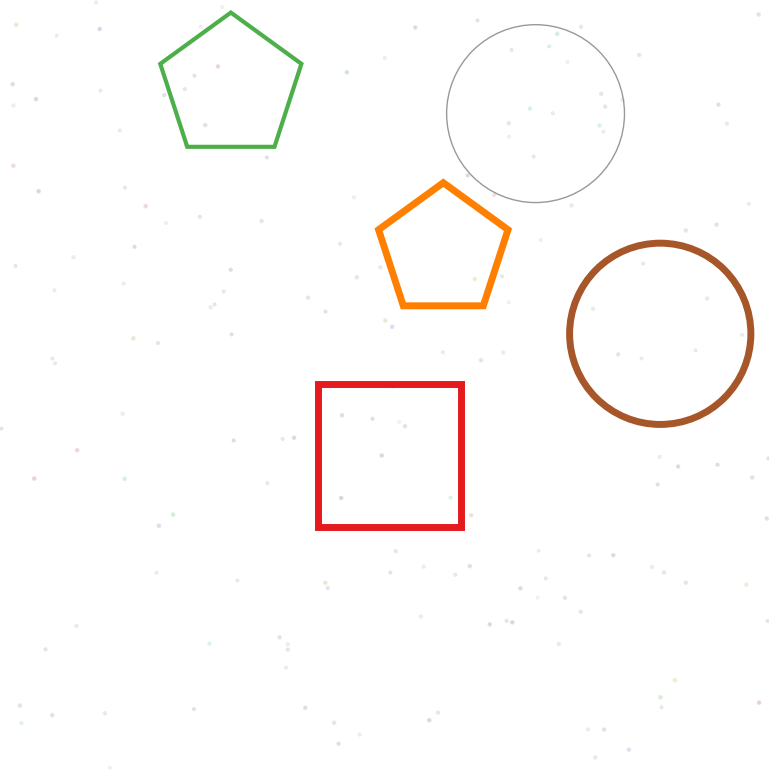[{"shape": "square", "thickness": 2.5, "radius": 0.46, "center": [0.506, 0.408]}, {"shape": "pentagon", "thickness": 1.5, "radius": 0.48, "center": [0.3, 0.887]}, {"shape": "pentagon", "thickness": 2.5, "radius": 0.44, "center": [0.576, 0.674]}, {"shape": "circle", "thickness": 2.5, "radius": 0.59, "center": [0.857, 0.566]}, {"shape": "circle", "thickness": 0.5, "radius": 0.58, "center": [0.696, 0.852]}]